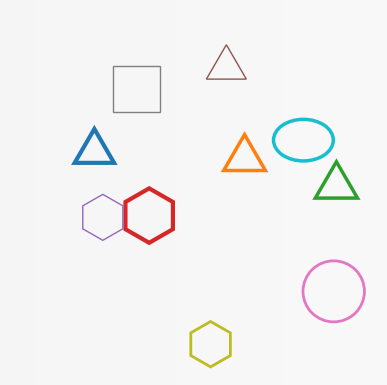[{"shape": "triangle", "thickness": 3, "radius": 0.29, "center": [0.244, 0.606]}, {"shape": "triangle", "thickness": 2.5, "radius": 0.31, "center": [0.631, 0.588]}, {"shape": "triangle", "thickness": 2.5, "radius": 0.31, "center": [0.868, 0.517]}, {"shape": "hexagon", "thickness": 3, "radius": 0.35, "center": [0.385, 0.44]}, {"shape": "hexagon", "thickness": 1, "radius": 0.3, "center": [0.265, 0.436]}, {"shape": "triangle", "thickness": 1, "radius": 0.3, "center": [0.584, 0.824]}, {"shape": "circle", "thickness": 2, "radius": 0.4, "center": [0.861, 0.243]}, {"shape": "square", "thickness": 1, "radius": 0.3, "center": [0.352, 0.769]}, {"shape": "hexagon", "thickness": 2, "radius": 0.29, "center": [0.543, 0.106]}, {"shape": "oval", "thickness": 2.5, "radius": 0.39, "center": [0.783, 0.636]}]